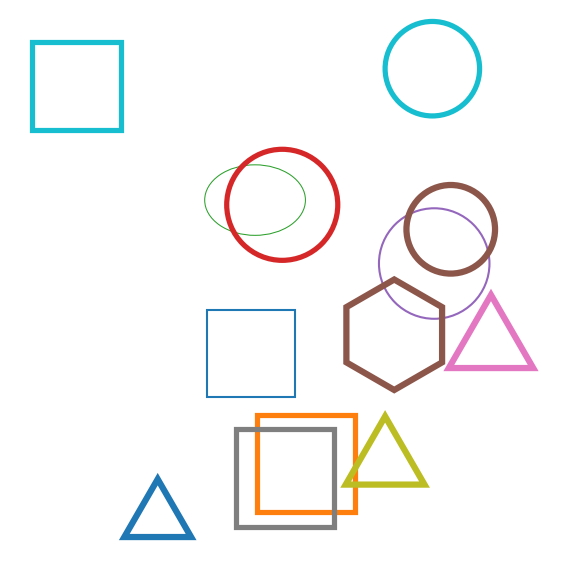[{"shape": "triangle", "thickness": 3, "radius": 0.33, "center": [0.273, 0.103]}, {"shape": "square", "thickness": 1, "radius": 0.38, "center": [0.435, 0.387]}, {"shape": "square", "thickness": 2.5, "radius": 0.42, "center": [0.53, 0.196]}, {"shape": "oval", "thickness": 0.5, "radius": 0.44, "center": [0.442, 0.653]}, {"shape": "circle", "thickness": 2.5, "radius": 0.48, "center": [0.489, 0.644]}, {"shape": "circle", "thickness": 1, "radius": 0.48, "center": [0.752, 0.543]}, {"shape": "hexagon", "thickness": 3, "radius": 0.48, "center": [0.683, 0.419]}, {"shape": "circle", "thickness": 3, "radius": 0.38, "center": [0.781, 0.602]}, {"shape": "triangle", "thickness": 3, "radius": 0.42, "center": [0.85, 0.404]}, {"shape": "square", "thickness": 2.5, "radius": 0.42, "center": [0.493, 0.171]}, {"shape": "triangle", "thickness": 3, "radius": 0.39, "center": [0.667, 0.199]}, {"shape": "circle", "thickness": 2.5, "radius": 0.41, "center": [0.749, 0.88]}, {"shape": "square", "thickness": 2.5, "radius": 0.38, "center": [0.132, 0.85]}]